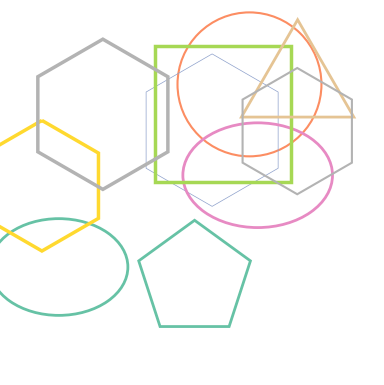[{"shape": "oval", "thickness": 2, "radius": 0.9, "center": [0.153, 0.306]}, {"shape": "pentagon", "thickness": 2, "radius": 0.76, "center": [0.505, 0.275]}, {"shape": "circle", "thickness": 1.5, "radius": 0.93, "center": [0.648, 0.781]}, {"shape": "hexagon", "thickness": 0.5, "radius": 0.99, "center": [0.551, 0.662]}, {"shape": "oval", "thickness": 2, "radius": 0.97, "center": [0.669, 0.545]}, {"shape": "square", "thickness": 2.5, "radius": 0.88, "center": [0.58, 0.705]}, {"shape": "hexagon", "thickness": 2.5, "radius": 0.85, "center": [0.109, 0.518]}, {"shape": "triangle", "thickness": 2, "radius": 0.84, "center": [0.773, 0.78]}, {"shape": "hexagon", "thickness": 2.5, "radius": 0.98, "center": [0.267, 0.703]}, {"shape": "hexagon", "thickness": 1.5, "radius": 0.82, "center": [0.772, 0.659]}]